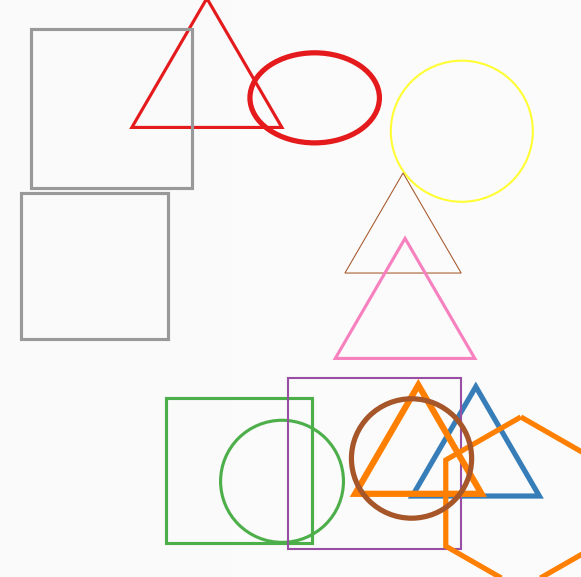[{"shape": "triangle", "thickness": 1.5, "radius": 0.75, "center": [0.356, 0.853]}, {"shape": "oval", "thickness": 2.5, "radius": 0.56, "center": [0.541, 0.83]}, {"shape": "triangle", "thickness": 2.5, "radius": 0.63, "center": [0.819, 0.203]}, {"shape": "circle", "thickness": 1.5, "radius": 0.53, "center": [0.485, 0.166]}, {"shape": "square", "thickness": 1.5, "radius": 0.63, "center": [0.412, 0.184]}, {"shape": "square", "thickness": 1, "radius": 0.74, "center": [0.644, 0.197]}, {"shape": "hexagon", "thickness": 2.5, "radius": 0.75, "center": [0.896, 0.128]}, {"shape": "triangle", "thickness": 3, "radius": 0.63, "center": [0.72, 0.207]}, {"shape": "circle", "thickness": 1, "radius": 0.61, "center": [0.795, 0.772]}, {"shape": "circle", "thickness": 2.5, "radius": 0.52, "center": [0.708, 0.205]}, {"shape": "triangle", "thickness": 0.5, "radius": 0.58, "center": [0.693, 0.584]}, {"shape": "triangle", "thickness": 1.5, "radius": 0.69, "center": [0.697, 0.448]}, {"shape": "square", "thickness": 1.5, "radius": 0.69, "center": [0.192, 0.811]}, {"shape": "square", "thickness": 1.5, "radius": 0.63, "center": [0.163, 0.539]}]